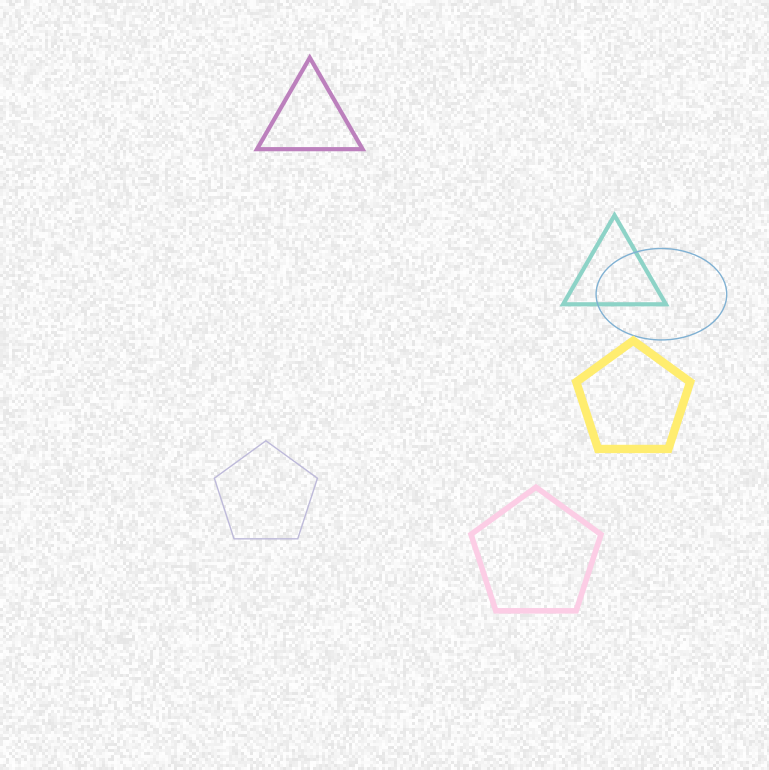[{"shape": "triangle", "thickness": 1.5, "radius": 0.39, "center": [0.798, 0.643]}, {"shape": "pentagon", "thickness": 0.5, "radius": 0.35, "center": [0.345, 0.357]}, {"shape": "oval", "thickness": 0.5, "radius": 0.42, "center": [0.859, 0.618]}, {"shape": "pentagon", "thickness": 2, "radius": 0.44, "center": [0.696, 0.279]}, {"shape": "triangle", "thickness": 1.5, "radius": 0.4, "center": [0.402, 0.846]}, {"shape": "pentagon", "thickness": 3, "radius": 0.39, "center": [0.822, 0.48]}]